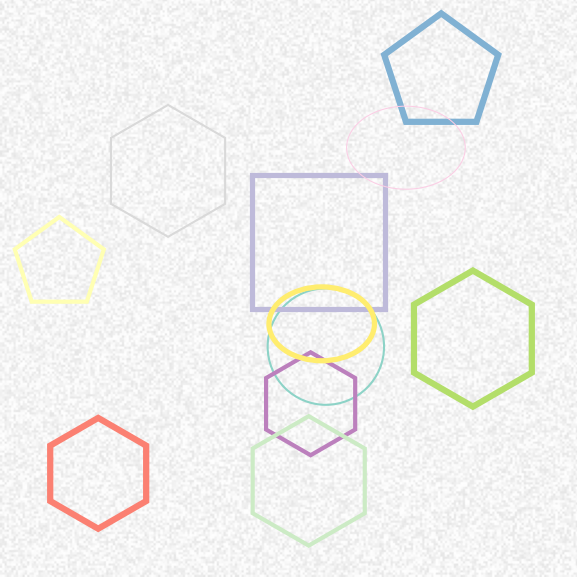[{"shape": "circle", "thickness": 1, "radius": 0.5, "center": [0.564, 0.399]}, {"shape": "pentagon", "thickness": 2, "radius": 0.41, "center": [0.103, 0.542]}, {"shape": "square", "thickness": 2.5, "radius": 0.58, "center": [0.552, 0.58]}, {"shape": "hexagon", "thickness": 3, "radius": 0.48, "center": [0.17, 0.18]}, {"shape": "pentagon", "thickness": 3, "radius": 0.52, "center": [0.764, 0.872]}, {"shape": "hexagon", "thickness": 3, "radius": 0.59, "center": [0.819, 0.413]}, {"shape": "oval", "thickness": 0.5, "radius": 0.51, "center": [0.703, 0.743]}, {"shape": "hexagon", "thickness": 1, "radius": 0.57, "center": [0.291, 0.703]}, {"shape": "hexagon", "thickness": 2, "radius": 0.45, "center": [0.538, 0.3]}, {"shape": "hexagon", "thickness": 2, "radius": 0.56, "center": [0.535, 0.166]}, {"shape": "oval", "thickness": 2.5, "radius": 0.46, "center": [0.557, 0.438]}]